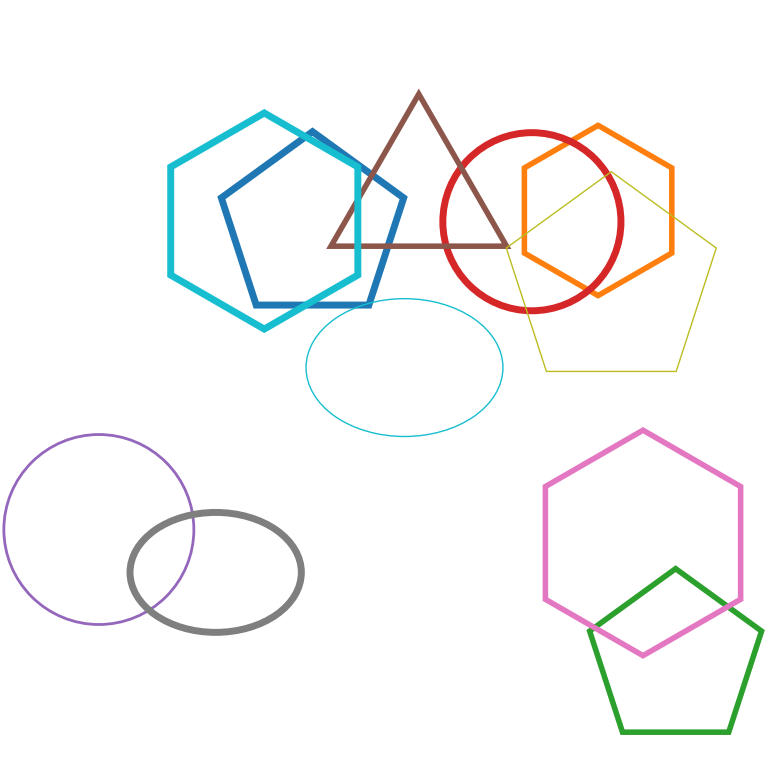[{"shape": "pentagon", "thickness": 2.5, "radius": 0.62, "center": [0.406, 0.705]}, {"shape": "hexagon", "thickness": 2, "radius": 0.55, "center": [0.777, 0.727]}, {"shape": "pentagon", "thickness": 2, "radius": 0.59, "center": [0.877, 0.144]}, {"shape": "circle", "thickness": 2.5, "radius": 0.58, "center": [0.691, 0.712]}, {"shape": "circle", "thickness": 1, "radius": 0.62, "center": [0.128, 0.312]}, {"shape": "triangle", "thickness": 2, "radius": 0.66, "center": [0.544, 0.746]}, {"shape": "hexagon", "thickness": 2, "radius": 0.73, "center": [0.835, 0.295]}, {"shape": "oval", "thickness": 2.5, "radius": 0.56, "center": [0.28, 0.257]}, {"shape": "pentagon", "thickness": 0.5, "radius": 0.72, "center": [0.794, 0.634]}, {"shape": "hexagon", "thickness": 2.5, "radius": 0.7, "center": [0.343, 0.713]}, {"shape": "oval", "thickness": 0.5, "radius": 0.64, "center": [0.525, 0.523]}]